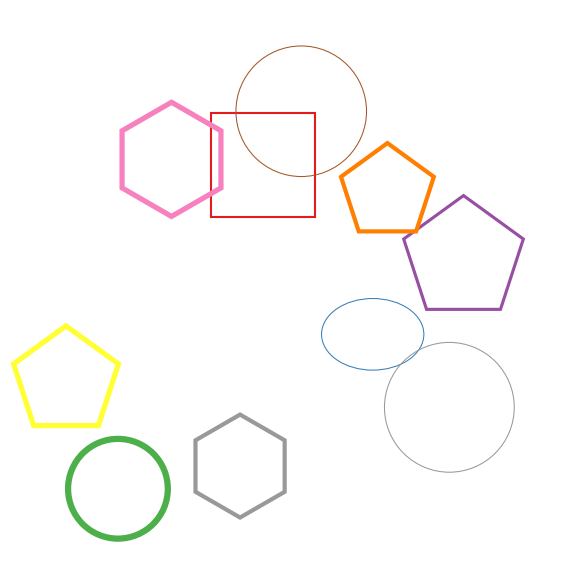[{"shape": "square", "thickness": 1, "radius": 0.45, "center": [0.456, 0.714]}, {"shape": "oval", "thickness": 0.5, "radius": 0.44, "center": [0.645, 0.42]}, {"shape": "circle", "thickness": 3, "radius": 0.43, "center": [0.204, 0.153]}, {"shape": "pentagon", "thickness": 1.5, "radius": 0.54, "center": [0.803, 0.552]}, {"shape": "pentagon", "thickness": 2, "radius": 0.42, "center": [0.671, 0.667]}, {"shape": "pentagon", "thickness": 2.5, "radius": 0.48, "center": [0.114, 0.339]}, {"shape": "circle", "thickness": 0.5, "radius": 0.57, "center": [0.522, 0.806]}, {"shape": "hexagon", "thickness": 2.5, "radius": 0.49, "center": [0.297, 0.723]}, {"shape": "hexagon", "thickness": 2, "radius": 0.45, "center": [0.416, 0.192]}, {"shape": "circle", "thickness": 0.5, "radius": 0.56, "center": [0.778, 0.294]}]